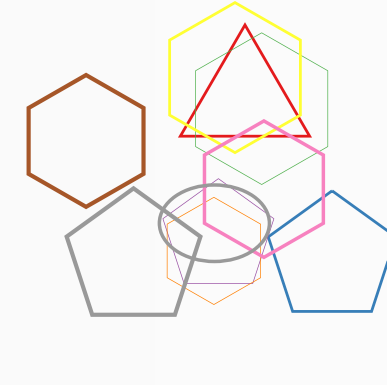[{"shape": "triangle", "thickness": 2, "radius": 0.96, "center": [0.632, 0.743]}, {"shape": "pentagon", "thickness": 2, "radius": 0.87, "center": [0.857, 0.331]}, {"shape": "hexagon", "thickness": 0.5, "radius": 0.99, "center": [0.675, 0.718]}, {"shape": "pentagon", "thickness": 0.5, "radius": 0.75, "center": [0.564, 0.385]}, {"shape": "hexagon", "thickness": 0.5, "radius": 0.7, "center": [0.552, 0.348]}, {"shape": "hexagon", "thickness": 2, "radius": 0.97, "center": [0.606, 0.798]}, {"shape": "hexagon", "thickness": 3, "radius": 0.86, "center": [0.222, 0.634]}, {"shape": "hexagon", "thickness": 2.5, "radius": 0.89, "center": [0.681, 0.509]}, {"shape": "pentagon", "thickness": 3, "radius": 0.91, "center": [0.345, 0.329]}, {"shape": "oval", "thickness": 2.5, "radius": 0.71, "center": [0.553, 0.42]}]